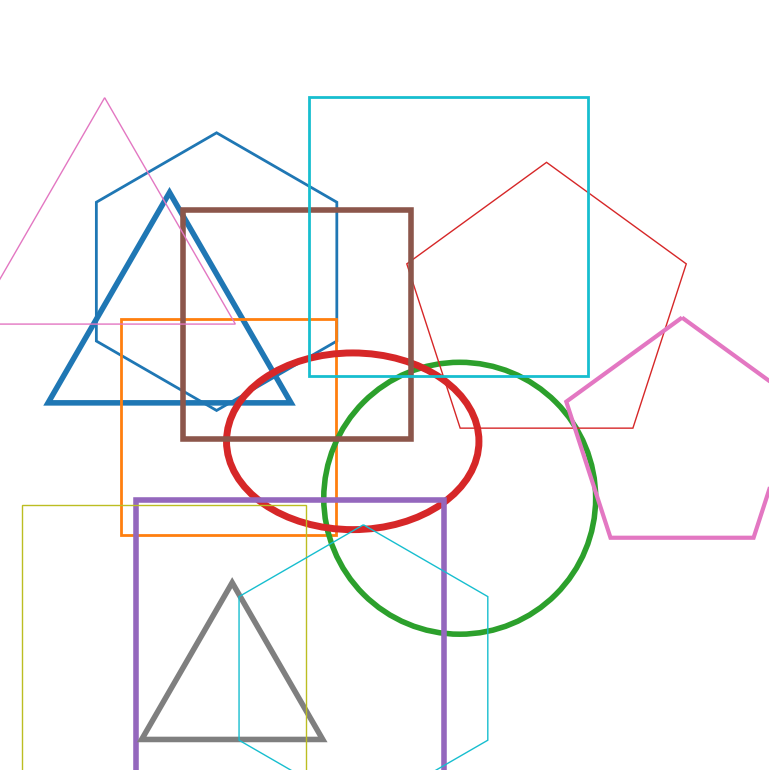[{"shape": "hexagon", "thickness": 1, "radius": 0.9, "center": [0.281, 0.647]}, {"shape": "triangle", "thickness": 2, "radius": 0.91, "center": [0.22, 0.568]}, {"shape": "square", "thickness": 1, "radius": 0.7, "center": [0.297, 0.446]}, {"shape": "circle", "thickness": 2, "radius": 0.88, "center": [0.597, 0.353]}, {"shape": "oval", "thickness": 2.5, "radius": 0.82, "center": [0.458, 0.427]}, {"shape": "pentagon", "thickness": 0.5, "radius": 0.95, "center": [0.71, 0.598]}, {"shape": "square", "thickness": 2, "radius": 1.0, "center": [0.377, 0.151]}, {"shape": "square", "thickness": 2, "radius": 0.74, "center": [0.385, 0.578]}, {"shape": "pentagon", "thickness": 1.5, "radius": 0.79, "center": [0.886, 0.43]}, {"shape": "triangle", "thickness": 0.5, "radius": 0.98, "center": [0.136, 0.677]}, {"shape": "triangle", "thickness": 2, "radius": 0.68, "center": [0.302, 0.108]}, {"shape": "square", "thickness": 0.5, "radius": 0.92, "center": [0.213, 0.16]}, {"shape": "square", "thickness": 1, "radius": 0.91, "center": [0.582, 0.693]}, {"shape": "hexagon", "thickness": 0.5, "radius": 0.93, "center": [0.472, 0.132]}]